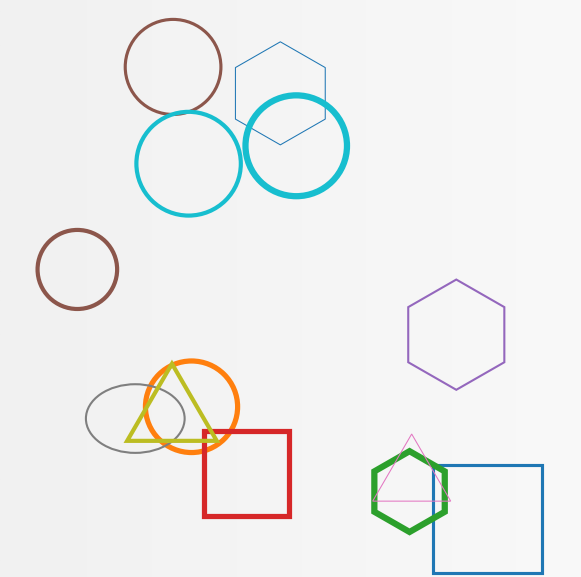[{"shape": "hexagon", "thickness": 0.5, "radius": 0.45, "center": [0.482, 0.838]}, {"shape": "square", "thickness": 1.5, "radius": 0.47, "center": [0.839, 0.1]}, {"shape": "circle", "thickness": 2.5, "radius": 0.4, "center": [0.33, 0.295]}, {"shape": "hexagon", "thickness": 3, "radius": 0.35, "center": [0.705, 0.148]}, {"shape": "square", "thickness": 2.5, "radius": 0.37, "center": [0.424, 0.18]}, {"shape": "hexagon", "thickness": 1, "radius": 0.48, "center": [0.785, 0.42]}, {"shape": "circle", "thickness": 1.5, "radius": 0.41, "center": [0.298, 0.883]}, {"shape": "circle", "thickness": 2, "radius": 0.34, "center": [0.133, 0.533]}, {"shape": "triangle", "thickness": 0.5, "radius": 0.39, "center": [0.708, 0.17]}, {"shape": "oval", "thickness": 1, "radius": 0.42, "center": [0.233, 0.274]}, {"shape": "triangle", "thickness": 2, "radius": 0.45, "center": [0.296, 0.28]}, {"shape": "circle", "thickness": 2, "radius": 0.45, "center": [0.324, 0.716]}, {"shape": "circle", "thickness": 3, "radius": 0.44, "center": [0.51, 0.747]}]